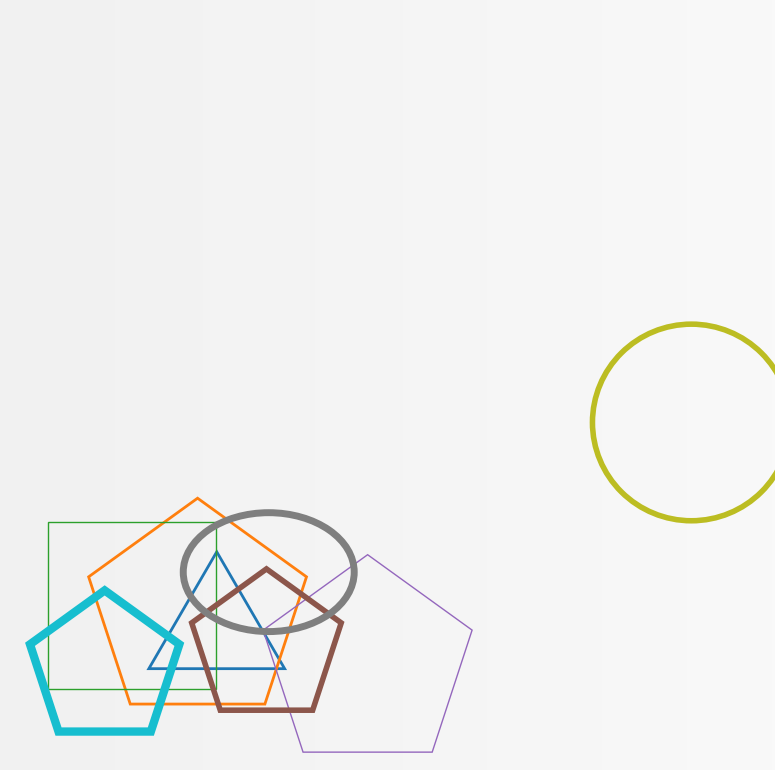[{"shape": "triangle", "thickness": 1, "radius": 0.51, "center": [0.28, 0.182]}, {"shape": "pentagon", "thickness": 1, "radius": 0.74, "center": [0.255, 0.205]}, {"shape": "square", "thickness": 0.5, "radius": 0.54, "center": [0.17, 0.214]}, {"shape": "pentagon", "thickness": 0.5, "radius": 0.71, "center": [0.474, 0.138]}, {"shape": "pentagon", "thickness": 2, "radius": 0.51, "center": [0.344, 0.16]}, {"shape": "oval", "thickness": 2.5, "radius": 0.55, "center": [0.347, 0.257]}, {"shape": "circle", "thickness": 2, "radius": 0.64, "center": [0.892, 0.451]}, {"shape": "pentagon", "thickness": 3, "radius": 0.51, "center": [0.135, 0.132]}]